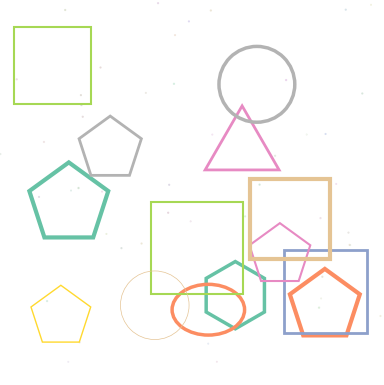[{"shape": "pentagon", "thickness": 3, "radius": 0.54, "center": [0.179, 0.47]}, {"shape": "hexagon", "thickness": 2.5, "radius": 0.44, "center": [0.611, 0.233]}, {"shape": "oval", "thickness": 2.5, "radius": 0.47, "center": [0.541, 0.196]}, {"shape": "pentagon", "thickness": 3, "radius": 0.48, "center": [0.844, 0.206]}, {"shape": "square", "thickness": 2, "radius": 0.53, "center": [0.846, 0.243]}, {"shape": "pentagon", "thickness": 1.5, "radius": 0.42, "center": [0.727, 0.337]}, {"shape": "triangle", "thickness": 2, "radius": 0.55, "center": [0.629, 0.614]}, {"shape": "square", "thickness": 1.5, "radius": 0.6, "center": [0.512, 0.356]}, {"shape": "square", "thickness": 1.5, "radius": 0.5, "center": [0.137, 0.829]}, {"shape": "pentagon", "thickness": 1, "radius": 0.41, "center": [0.158, 0.177]}, {"shape": "square", "thickness": 3, "radius": 0.52, "center": [0.753, 0.43]}, {"shape": "circle", "thickness": 0.5, "radius": 0.45, "center": [0.402, 0.207]}, {"shape": "pentagon", "thickness": 2, "radius": 0.43, "center": [0.286, 0.613]}, {"shape": "circle", "thickness": 2.5, "radius": 0.49, "center": [0.667, 0.781]}]